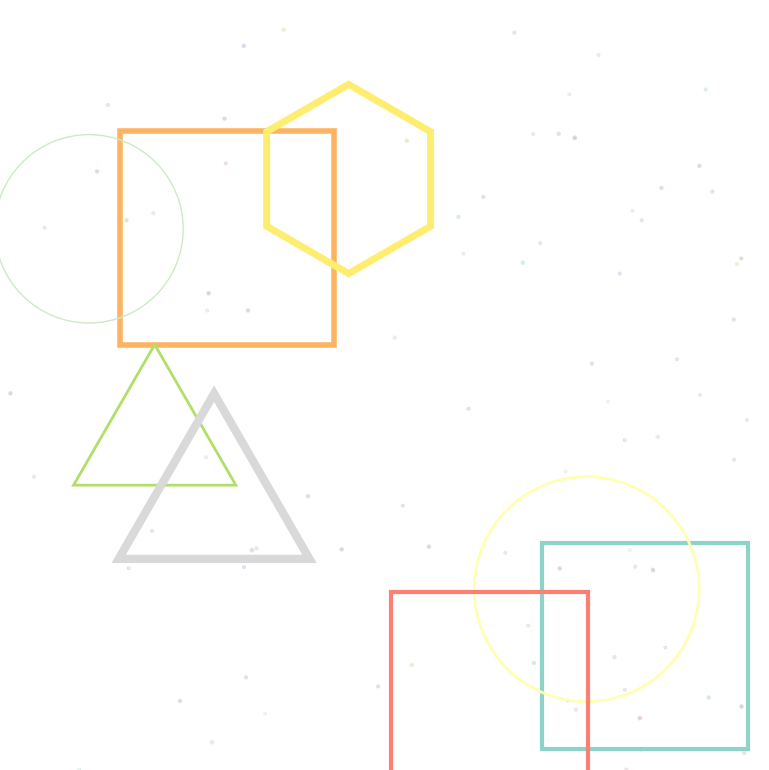[{"shape": "square", "thickness": 1.5, "radius": 0.67, "center": [0.838, 0.161]}, {"shape": "circle", "thickness": 1, "radius": 0.73, "center": [0.762, 0.235]}, {"shape": "square", "thickness": 1.5, "radius": 0.64, "center": [0.636, 0.103]}, {"shape": "square", "thickness": 2, "radius": 0.7, "center": [0.294, 0.691]}, {"shape": "triangle", "thickness": 1, "radius": 0.61, "center": [0.201, 0.431]}, {"shape": "triangle", "thickness": 3, "radius": 0.72, "center": [0.278, 0.346]}, {"shape": "circle", "thickness": 0.5, "radius": 0.61, "center": [0.116, 0.703]}, {"shape": "hexagon", "thickness": 2.5, "radius": 0.61, "center": [0.453, 0.768]}]